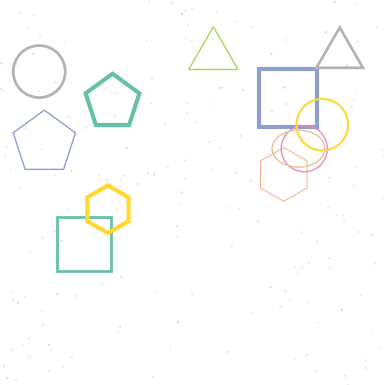[{"shape": "pentagon", "thickness": 3, "radius": 0.37, "center": [0.292, 0.735]}, {"shape": "square", "thickness": 2, "radius": 0.36, "center": [0.218, 0.366]}, {"shape": "hexagon", "thickness": 0.5, "radius": 0.35, "center": [0.737, 0.547]}, {"shape": "square", "thickness": 3, "radius": 0.38, "center": [0.747, 0.746]}, {"shape": "pentagon", "thickness": 1, "radius": 0.42, "center": [0.115, 0.629]}, {"shape": "circle", "thickness": 1, "radius": 0.3, "center": [0.79, 0.614]}, {"shape": "triangle", "thickness": 1, "radius": 0.37, "center": [0.554, 0.856]}, {"shape": "circle", "thickness": 1.5, "radius": 0.34, "center": [0.837, 0.676]}, {"shape": "hexagon", "thickness": 3, "radius": 0.31, "center": [0.28, 0.457]}, {"shape": "oval", "thickness": 1, "radius": 0.34, "center": [0.775, 0.614]}, {"shape": "circle", "thickness": 2, "radius": 0.34, "center": [0.102, 0.814]}, {"shape": "triangle", "thickness": 2, "radius": 0.35, "center": [0.882, 0.859]}]